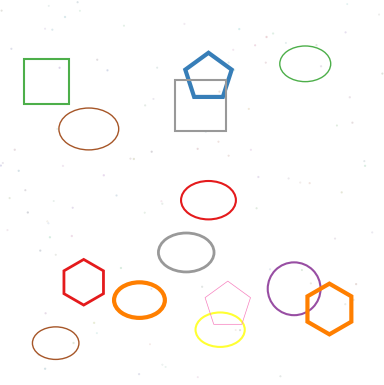[{"shape": "oval", "thickness": 1.5, "radius": 0.36, "center": [0.541, 0.48]}, {"shape": "hexagon", "thickness": 2, "radius": 0.3, "center": [0.217, 0.267]}, {"shape": "pentagon", "thickness": 3, "radius": 0.32, "center": [0.542, 0.799]}, {"shape": "square", "thickness": 1.5, "radius": 0.3, "center": [0.121, 0.788]}, {"shape": "oval", "thickness": 1, "radius": 0.33, "center": [0.793, 0.834]}, {"shape": "circle", "thickness": 1.5, "radius": 0.34, "center": [0.764, 0.25]}, {"shape": "hexagon", "thickness": 3, "radius": 0.33, "center": [0.856, 0.197]}, {"shape": "oval", "thickness": 3, "radius": 0.33, "center": [0.362, 0.221]}, {"shape": "oval", "thickness": 1.5, "radius": 0.32, "center": [0.572, 0.144]}, {"shape": "oval", "thickness": 1, "radius": 0.39, "center": [0.231, 0.665]}, {"shape": "oval", "thickness": 1, "radius": 0.3, "center": [0.145, 0.109]}, {"shape": "pentagon", "thickness": 0.5, "radius": 0.31, "center": [0.592, 0.208]}, {"shape": "oval", "thickness": 2, "radius": 0.36, "center": [0.484, 0.344]}, {"shape": "square", "thickness": 1.5, "radius": 0.33, "center": [0.522, 0.726]}]